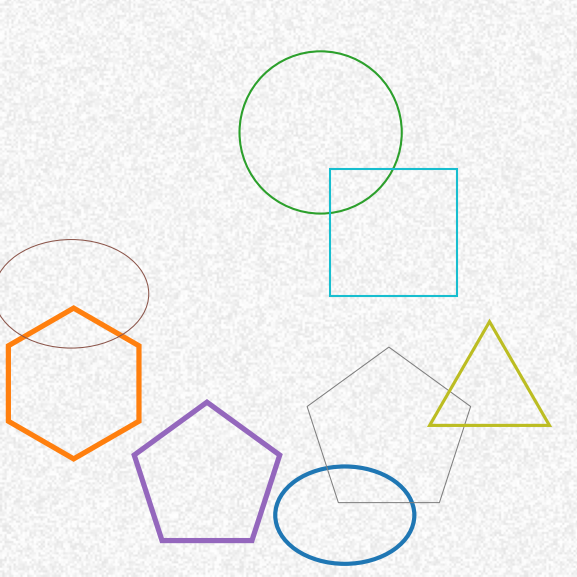[{"shape": "oval", "thickness": 2, "radius": 0.6, "center": [0.597, 0.107]}, {"shape": "hexagon", "thickness": 2.5, "radius": 0.65, "center": [0.128, 0.335]}, {"shape": "circle", "thickness": 1, "radius": 0.7, "center": [0.555, 0.77]}, {"shape": "pentagon", "thickness": 2.5, "radius": 0.66, "center": [0.358, 0.17]}, {"shape": "oval", "thickness": 0.5, "radius": 0.67, "center": [0.123, 0.49]}, {"shape": "pentagon", "thickness": 0.5, "radius": 0.74, "center": [0.673, 0.249]}, {"shape": "triangle", "thickness": 1.5, "radius": 0.6, "center": [0.848, 0.322]}, {"shape": "square", "thickness": 1, "radius": 0.55, "center": [0.681, 0.597]}]